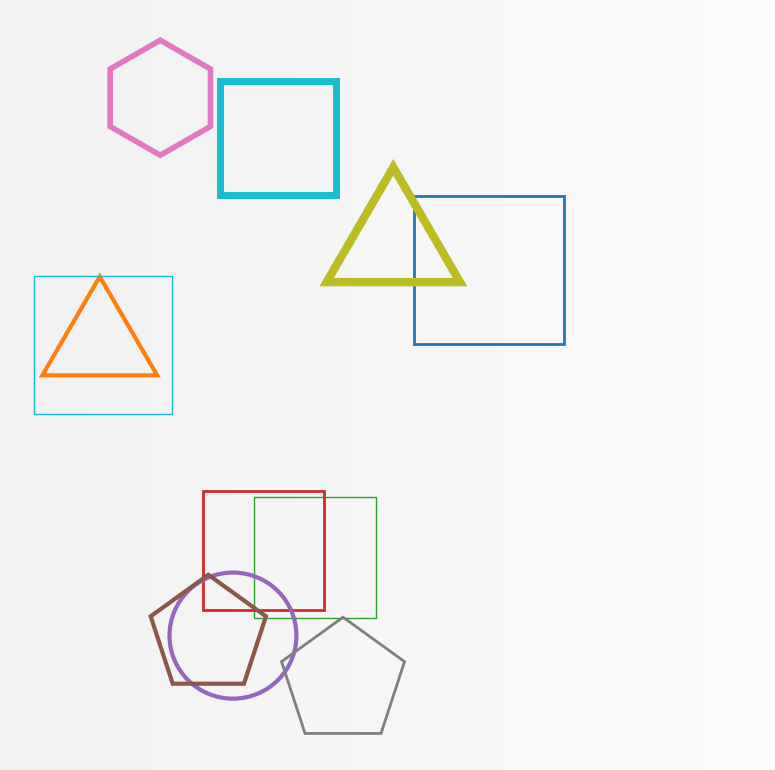[{"shape": "square", "thickness": 1, "radius": 0.48, "center": [0.631, 0.649]}, {"shape": "triangle", "thickness": 1.5, "radius": 0.43, "center": [0.129, 0.555]}, {"shape": "square", "thickness": 0.5, "radius": 0.39, "center": [0.406, 0.276]}, {"shape": "square", "thickness": 1, "radius": 0.39, "center": [0.34, 0.285]}, {"shape": "circle", "thickness": 1.5, "radius": 0.41, "center": [0.301, 0.175]}, {"shape": "pentagon", "thickness": 1.5, "radius": 0.39, "center": [0.269, 0.175]}, {"shape": "hexagon", "thickness": 2, "radius": 0.37, "center": [0.207, 0.873]}, {"shape": "pentagon", "thickness": 1, "radius": 0.42, "center": [0.443, 0.115]}, {"shape": "triangle", "thickness": 3, "radius": 0.5, "center": [0.508, 0.683]}, {"shape": "square", "thickness": 0.5, "radius": 0.45, "center": [0.133, 0.552]}, {"shape": "square", "thickness": 2.5, "radius": 0.37, "center": [0.359, 0.821]}]